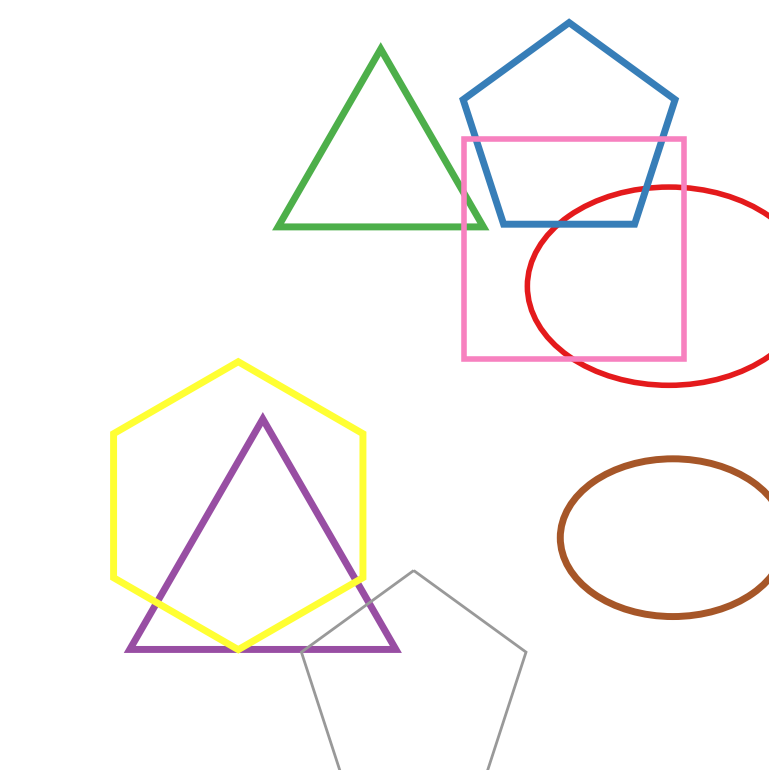[{"shape": "oval", "thickness": 2, "radius": 0.92, "center": [0.869, 0.628]}, {"shape": "pentagon", "thickness": 2.5, "radius": 0.72, "center": [0.739, 0.826]}, {"shape": "triangle", "thickness": 2.5, "radius": 0.77, "center": [0.494, 0.782]}, {"shape": "triangle", "thickness": 2.5, "radius": 1.0, "center": [0.341, 0.256]}, {"shape": "hexagon", "thickness": 2.5, "radius": 0.93, "center": [0.309, 0.343]}, {"shape": "oval", "thickness": 2.5, "radius": 0.73, "center": [0.874, 0.302]}, {"shape": "square", "thickness": 2, "radius": 0.71, "center": [0.746, 0.676]}, {"shape": "pentagon", "thickness": 1, "radius": 0.77, "center": [0.537, 0.106]}]